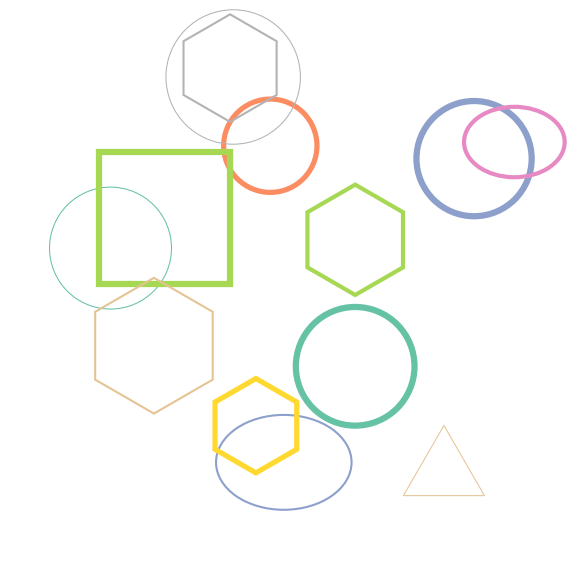[{"shape": "circle", "thickness": 0.5, "radius": 0.53, "center": [0.191, 0.57]}, {"shape": "circle", "thickness": 3, "radius": 0.51, "center": [0.615, 0.365]}, {"shape": "circle", "thickness": 2.5, "radius": 0.4, "center": [0.468, 0.747]}, {"shape": "oval", "thickness": 1, "radius": 0.59, "center": [0.491, 0.199]}, {"shape": "circle", "thickness": 3, "radius": 0.5, "center": [0.821, 0.724]}, {"shape": "oval", "thickness": 2, "radius": 0.44, "center": [0.891, 0.753]}, {"shape": "square", "thickness": 3, "radius": 0.57, "center": [0.285, 0.622]}, {"shape": "hexagon", "thickness": 2, "radius": 0.48, "center": [0.615, 0.584]}, {"shape": "hexagon", "thickness": 2.5, "radius": 0.41, "center": [0.443, 0.262]}, {"shape": "triangle", "thickness": 0.5, "radius": 0.41, "center": [0.769, 0.181]}, {"shape": "hexagon", "thickness": 1, "radius": 0.59, "center": [0.267, 0.401]}, {"shape": "circle", "thickness": 0.5, "radius": 0.58, "center": [0.404, 0.866]}, {"shape": "hexagon", "thickness": 1, "radius": 0.47, "center": [0.398, 0.881]}]